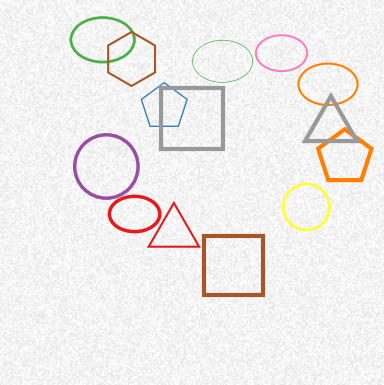[{"shape": "oval", "thickness": 2.5, "radius": 0.33, "center": [0.35, 0.444]}, {"shape": "triangle", "thickness": 1.5, "radius": 0.38, "center": [0.452, 0.397]}, {"shape": "pentagon", "thickness": 1, "radius": 0.31, "center": [0.427, 0.723]}, {"shape": "oval", "thickness": 2, "radius": 0.41, "center": [0.267, 0.897]}, {"shape": "oval", "thickness": 0.5, "radius": 0.39, "center": [0.578, 0.841]}, {"shape": "circle", "thickness": 2.5, "radius": 0.41, "center": [0.276, 0.568]}, {"shape": "pentagon", "thickness": 3, "radius": 0.36, "center": [0.896, 0.591]}, {"shape": "oval", "thickness": 1.5, "radius": 0.38, "center": [0.852, 0.781]}, {"shape": "circle", "thickness": 2, "radius": 0.3, "center": [0.796, 0.462]}, {"shape": "square", "thickness": 3, "radius": 0.38, "center": [0.606, 0.311]}, {"shape": "hexagon", "thickness": 1.5, "radius": 0.35, "center": [0.342, 0.847]}, {"shape": "oval", "thickness": 1.5, "radius": 0.33, "center": [0.731, 0.862]}, {"shape": "square", "thickness": 3, "radius": 0.4, "center": [0.499, 0.692]}, {"shape": "triangle", "thickness": 3, "radius": 0.39, "center": [0.86, 0.672]}]